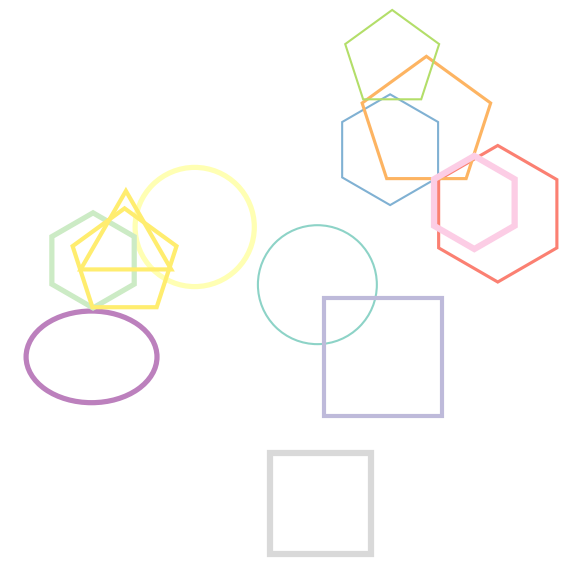[{"shape": "circle", "thickness": 1, "radius": 0.51, "center": [0.55, 0.506]}, {"shape": "circle", "thickness": 2.5, "radius": 0.52, "center": [0.337, 0.606]}, {"shape": "square", "thickness": 2, "radius": 0.51, "center": [0.664, 0.381]}, {"shape": "hexagon", "thickness": 1.5, "radius": 0.59, "center": [0.862, 0.629]}, {"shape": "hexagon", "thickness": 1, "radius": 0.48, "center": [0.676, 0.74]}, {"shape": "pentagon", "thickness": 1.5, "radius": 0.59, "center": [0.738, 0.785]}, {"shape": "pentagon", "thickness": 1, "radius": 0.43, "center": [0.679, 0.896]}, {"shape": "hexagon", "thickness": 3, "radius": 0.4, "center": [0.821, 0.649]}, {"shape": "square", "thickness": 3, "radius": 0.44, "center": [0.554, 0.127]}, {"shape": "oval", "thickness": 2.5, "radius": 0.57, "center": [0.159, 0.381]}, {"shape": "hexagon", "thickness": 2.5, "radius": 0.41, "center": [0.161, 0.548]}, {"shape": "pentagon", "thickness": 2, "radius": 0.47, "center": [0.216, 0.544]}, {"shape": "triangle", "thickness": 2, "radius": 0.45, "center": [0.218, 0.578]}]